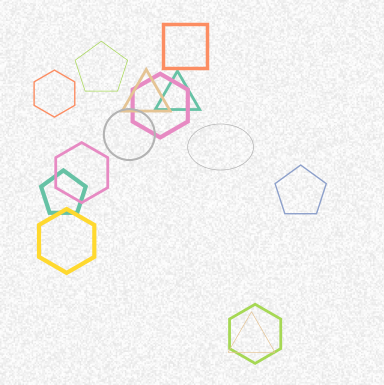[{"shape": "triangle", "thickness": 2, "radius": 0.33, "center": [0.461, 0.749]}, {"shape": "pentagon", "thickness": 3, "radius": 0.3, "center": [0.165, 0.496]}, {"shape": "square", "thickness": 2.5, "radius": 0.29, "center": [0.48, 0.881]}, {"shape": "hexagon", "thickness": 1, "radius": 0.3, "center": [0.141, 0.757]}, {"shape": "pentagon", "thickness": 1, "radius": 0.35, "center": [0.781, 0.501]}, {"shape": "hexagon", "thickness": 3, "radius": 0.41, "center": [0.416, 0.726]}, {"shape": "hexagon", "thickness": 2, "radius": 0.39, "center": [0.212, 0.552]}, {"shape": "pentagon", "thickness": 0.5, "radius": 0.36, "center": [0.263, 0.821]}, {"shape": "hexagon", "thickness": 2, "radius": 0.38, "center": [0.663, 0.133]}, {"shape": "hexagon", "thickness": 3, "radius": 0.41, "center": [0.173, 0.374]}, {"shape": "triangle", "thickness": 2, "radius": 0.36, "center": [0.38, 0.747]}, {"shape": "triangle", "thickness": 0.5, "radius": 0.35, "center": [0.653, 0.12]}, {"shape": "circle", "thickness": 1.5, "radius": 0.33, "center": [0.336, 0.65]}, {"shape": "oval", "thickness": 0.5, "radius": 0.43, "center": [0.573, 0.618]}]